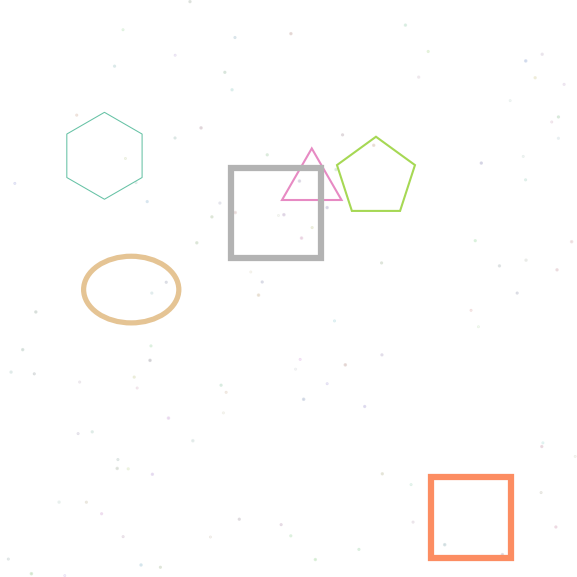[{"shape": "hexagon", "thickness": 0.5, "radius": 0.38, "center": [0.181, 0.729]}, {"shape": "square", "thickness": 3, "radius": 0.35, "center": [0.816, 0.103]}, {"shape": "triangle", "thickness": 1, "radius": 0.3, "center": [0.54, 0.683]}, {"shape": "pentagon", "thickness": 1, "radius": 0.36, "center": [0.651, 0.691]}, {"shape": "oval", "thickness": 2.5, "radius": 0.41, "center": [0.227, 0.498]}, {"shape": "square", "thickness": 3, "radius": 0.39, "center": [0.478, 0.631]}]